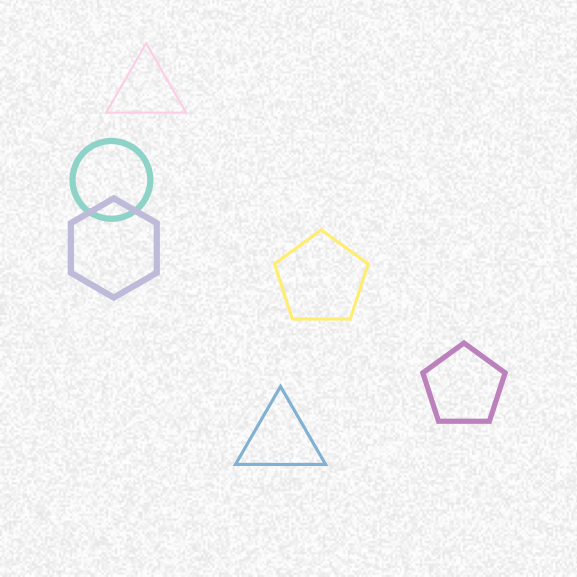[{"shape": "circle", "thickness": 3, "radius": 0.34, "center": [0.193, 0.688]}, {"shape": "hexagon", "thickness": 3, "radius": 0.43, "center": [0.197, 0.57]}, {"shape": "triangle", "thickness": 1.5, "radius": 0.45, "center": [0.486, 0.24]}, {"shape": "triangle", "thickness": 1, "radius": 0.4, "center": [0.253, 0.844]}, {"shape": "pentagon", "thickness": 2.5, "radius": 0.37, "center": [0.803, 0.33]}, {"shape": "pentagon", "thickness": 1.5, "radius": 0.43, "center": [0.556, 0.516]}]